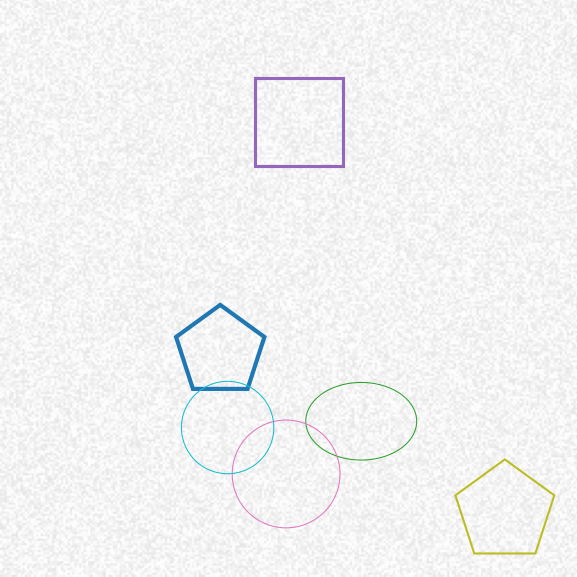[{"shape": "pentagon", "thickness": 2, "radius": 0.4, "center": [0.381, 0.391]}, {"shape": "oval", "thickness": 0.5, "radius": 0.48, "center": [0.626, 0.27]}, {"shape": "square", "thickness": 1.5, "radius": 0.38, "center": [0.518, 0.788]}, {"shape": "circle", "thickness": 0.5, "radius": 0.47, "center": [0.495, 0.178]}, {"shape": "pentagon", "thickness": 1, "radius": 0.45, "center": [0.874, 0.114]}, {"shape": "circle", "thickness": 0.5, "radius": 0.4, "center": [0.394, 0.259]}]